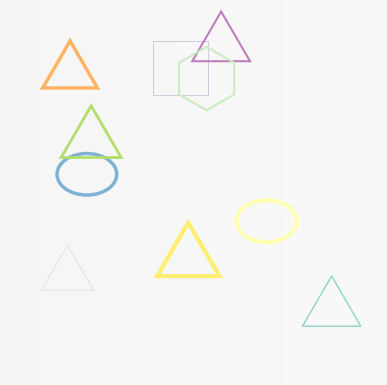[{"shape": "triangle", "thickness": 1, "radius": 0.44, "center": [0.856, 0.196]}, {"shape": "oval", "thickness": 3, "radius": 0.39, "center": [0.688, 0.425]}, {"shape": "square", "thickness": 0.5, "radius": 0.35, "center": [0.466, 0.824]}, {"shape": "oval", "thickness": 2.5, "radius": 0.39, "center": [0.224, 0.547]}, {"shape": "triangle", "thickness": 2.5, "radius": 0.41, "center": [0.181, 0.812]}, {"shape": "triangle", "thickness": 2, "radius": 0.45, "center": [0.235, 0.636]}, {"shape": "triangle", "thickness": 0.5, "radius": 0.39, "center": [0.174, 0.285]}, {"shape": "triangle", "thickness": 1.5, "radius": 0.43, "center": [0.571, 0.884]}, {"shape": "hexagon", "thickness": 1.5, "radius": 0.41, "center": [0.533, 0.796]}, {"shape": "triangle", "thickness": 3, "radius": 0.46, "center": [0.486, 0.329]}]